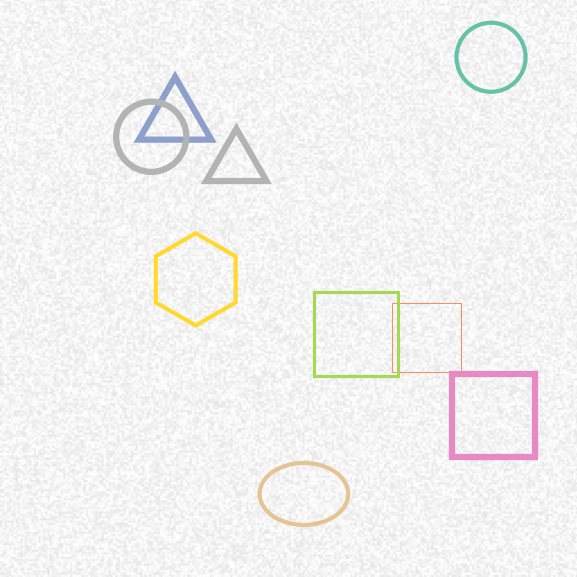[{"shape": "circle", "thickness": 2, "radius": 0.3, "center": [0.85, 0.9]}, {"shape": "square", "thickness": 0.5, "radius": 0.3, "center": [0.739, 0.415]}, {"shape": "triangle", "thickness": 3, "radius": 0.36, "center": [0.303, 0.794]}, {"shape": "square", "thickness": 3, "radius": 0.36, "center": [0.854, 0.28]}, {"shape": "square", "thickness": 1.5, "radius": 0.36, "center": [0.616, 0.421]}, {"shape": "hexagon", "thickness": 2, "radius": 0.4, "center": [0.339, 0.515]}, {"shape": "oval", "thickness": 2, "radius": 0.38, "center": [0.526, 0.144]}, {"shape": "triangle", "thickness": 3, "radius": 0.3, "center": [0.409, 0.716]}, {"shape": "circle", "thickness": 3, "radius": 0.3, "center": [0.262, 0.762]}]